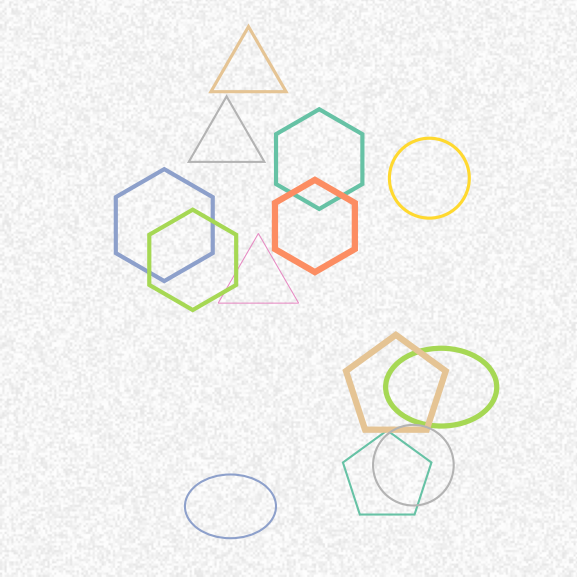[{"shape": "pentagon", "thickness": 1, "radius": 0.4, "center": [0.67, 0.173]}, {"shape": "hexagon", "thickness": 2, "radius": 0.43, "center": [0.553, 0.724]}, {"shape": "hexagon", "thickness": 3, "radius": 0.4, "center": [0.545, 0.608]}, {"shape": "oval", "thickness": 1, "radius": 0.39, "center": [0.399, 0.122]}, {"shape": "hexagon", "thickness": 2, "radius": 0.48, "center": [0.284, 0.609]}, {"shape": "triangle", "thickness": 0.5, "radius": 0.4, "center": [0.447, 0.514]}, {"shape": "hexagon", "thickness": 2, "radius": 0.43, "center": [0.334, 0.549]}, {"shape": "oval", "thickness": 2.5, "radius": 0.48, "center": [0.764, 0.329]}, {"shape": "circle", "thickness": 1.5, "radius": 0.35, "center": [0.743, 0.691]}, {"shape": "triangle", "thickness": 1.5, "radius": 0.38, "center": [0.43, 0.878]}, {"shape": "pentagon", "thickness": 3, "radius": 0.45, "center": [0.686, 0.329]}, {"shape": "triangle", "thickness": 1, "radius": 0.38, "center": [0.392, 0.757]}, {"shape": "circle", "thickness": 1, "radius": 0.35, "center": [0.716, 0.194]}]